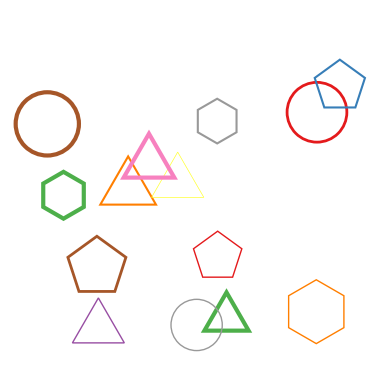[{"shape": "pentagon", "thickness": 1, "radius": 0.33, "center": [0.565, 0.333]}, {"shape": "circle", "thickness": 2, "radius": 0.39, "center": [0.823, 0.708]}, {"shape": "pentagon", "thickness": 1.5, "radius": 0.34, "center": [0.883, 0.776]}, {"shape": "triangle", "thickness": 3, "radius": 0.33, "center": [0.588, 0.174]}, {"shape": "hexagon", "thickness": 3, "radius": 0.3, "center": [0.165, 0.493]}, {"shape": "triangle", "thickness": 1, "radius": 0.39, "center": [0.256, 0.148]}, {"shape": "hexagon", "thickness": 1, "radius": 0.41, "center": [0.821, 0.19]}, {"shape": "triangle", "thickness": 1.5, "radius": 0.42, "center": [0.333, 0.51]}, {"shape": "triangle", "thickness": 0.5, "radius": 0.39, "center": [0.462, 0.527]}, {"shape": "circle", "thickness": 3, "radius": 0.41, "center": [0.123, 0.678]}, {"shape": "pentagon", "thickness": 2, "radius": 0.4, "center": [0.252, 0.307]}, {"shape": "triangle", "thickness": 3, "radius": 0.38, "center": [0.387, 0.577]}, {"shape": "circle", "thickness": 1, "radius": 0.33, "center": [0.511, 0.156]}, {"shape": "hexagon", "thickness": 1.5, "radius": 0.29, "center": [0.564, 0.685]}]